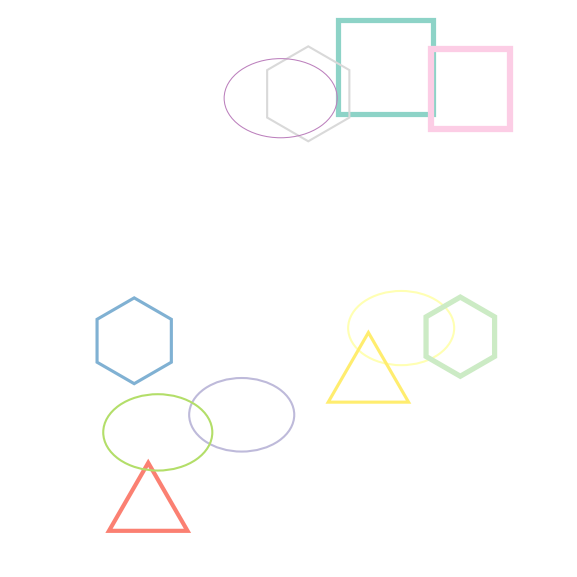[{"shape": "square", "thickness": 2.5, "radius": 0.41, "center": [0.668, 0.883]}, {"shape": "oval", "thickness": 1, "radius": 0.46, "center": [0.695, 0.431]}, {"shape": "oval", "thickness": 1, "radius": 0.45, "center": [0.419, 0.281]}, {"shape": "triangle", "thickness": 2, "radius": 0.39, "center": [0.257, 0.119]}, {"shape": "hexagon", "thickness": 1.5, "radius": 0.37, "center": [0.232, 0.409]}, {"shape": "oval", "thickness": 1, "radius": 0.47, "center": [0.273, 0.25]}, {"shape": "square", "thickness": 3, "radius": 0.35, "center": [0.815, 0.845]}, {"shape": "hexagon", "thickness": 1, "radius": 0.41, "center": [0.534, 0.837]}, {"shape": "oval", "thickness": 0.5, "radius": 0.49, "center": [0.486, 0.829]}, {"shape": "hexagon", "thickness": 2.5, "radius": 0.34, "center": [0.797, 0.416]}, {"shape": "triangle", "thickness": 1.5, "radius": 0.4, "center": [0.638, 0.343]}]